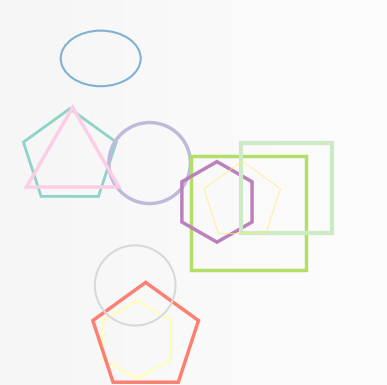[{"shape": "pentagon", "thickness": 2, "radius": 0.63, "center": [0.18, 0.592]}, {"shape": "hexagon", "thickness": 1.5, "radius": 0.51, "center": [0.354, 0.118]}, {"shape": "circle", "thickness": 2.5, "radius": 0.53, "center": [0.386, 0.576]}, {"shape": "pentagon", "thickness": 2.5, "radius": 0.72, "center": [0.376, 0.123]}, {"shape": "oval", "thickness": 1.5, "radius": 0.52, "center": [0.26, 0.848]}, {"shape": "square", "thickness": 2.5, "radius": 0.74, "center": [0.641, 0.447]}, {"shape": "triangle", "thickness": 2.5, "radius": 0.69, "center": [0.188, 0.583]}, {"shape": "circle", "thickness": 1.5, "radius": 0.52, "center": [0.349, 0.259]}, {"shape": "hexagon", "thickness": 2.5, "radius": 0.52, "center": [0.56, 0.476]}, {"shape": "square", "thickness": 3, "radius": 0.59, "center": [0.739, 0.512]}, {"shape": "pentagon", "thickness": 0.5, "radius": 0.52, "center": [0.625, 0.478]}]